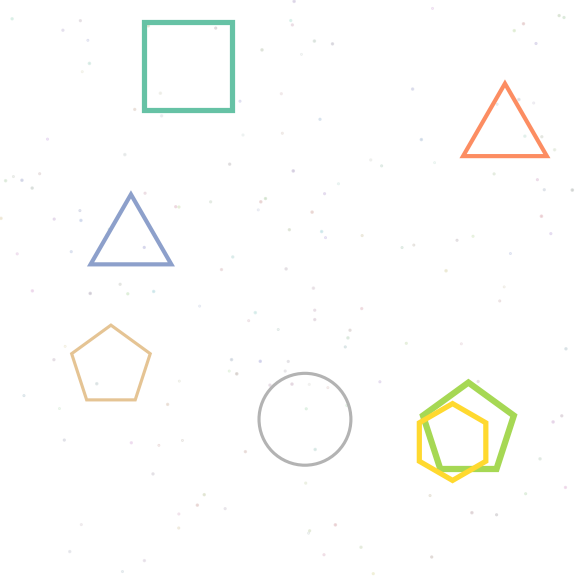[{"shape": "square", "thickness": 2.5, "radius": 0.38, "center": [0.326, 0.885]}, {"shape": "triangle", "thickness": 2, "radius": 0.42, "center": [0.874, 0.771]}, {"shape": "triangle", "thickness": 2, "radius": 0.4, "center": [0.227, 0.582]}, {"shape": "pentagon", "thickness": 3, "radius": 0.41, "center": [0.811, 0.254]}, {"shape": "hexagon", "thickness": 2.5, "radius": 0.33, "center": [0.784, 0.234]}, {"shape": "pentagon", "thickness": 1.5, "radius": 0.36, "center": [0.192, 0.365]}, {"shape": "circle", "thickness": 1.5, "radius": 0.4, "center": [0.528, 0.273]}]